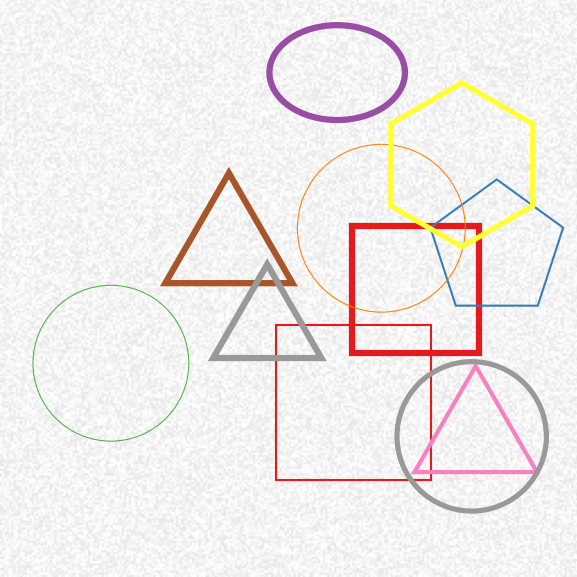[{"shape": "square", "thickness": 3, "radius": 0.55, "center": [0.719, 0.498]}, {"shape": "square", "thickness": 1, "radius": 0.67, "center": [0.613, 0.301]}, {"shape": "pentagon", "thickness": 1, "radius": 0.6, "center": [0.86, 0.568]}, {"shape": "circle", "thickness": 0.5, "radius": 0.67, "center": [0.192, 0.37]}, {"shape": "oval", "thickness": 3, "radius": 0.59, "center": [0.584, 0.873]}, {"shape": "circle", "thickness": 0.5, "radius": 0.73, "center": [0.66, 0.604]}, {"shape": "hexagon", "thickness": 2.5, "radius": 0.71, "center": [0.8, 0.714]}, {"shape": "triangle", "thickness": 3, "radius": 0.64, "center": [0.396, 0.572]}, {"shape": "triangle", "thickness": 2, "radius": 0.61, "center": [0.824, 0.243]}, {"shape": "triangle", "thickness": 3, "radius": 0.54, "center": [0.463, 0.433]}, {"shape": "circle", "thickness": 2.5, "radius": 0.65, "center": [0.817, 0.244]}]